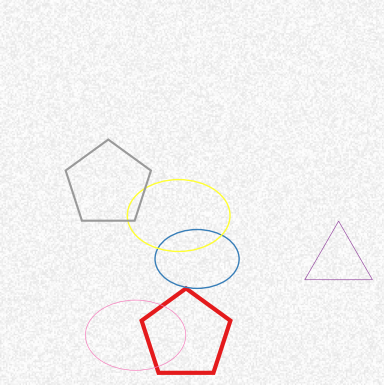[{"shape": "pentagon", "thickness": 3, "radius": 0.61, "center": [0.483, 0.13]}, {"shape": "oval", "thickness": 1, "radius": 0.55, "center": [0.512, 0.327]}, {"shape": "triangle", "thickness": 0.5, "radius": 0.51, "center": [0.88, 0.324]}, {"shape": "oval", "thickness": 1, "radius": 0.67, "center": [0.464, 0.44]}, {"shape": "oval", "thickness": 0.5, "radius": 0.65, "center": [0.352, 0.129]}, {"shape": "pentagon", "thickness": 1.5, "radius": 0.58, "center": [0.281, 0.521]}]